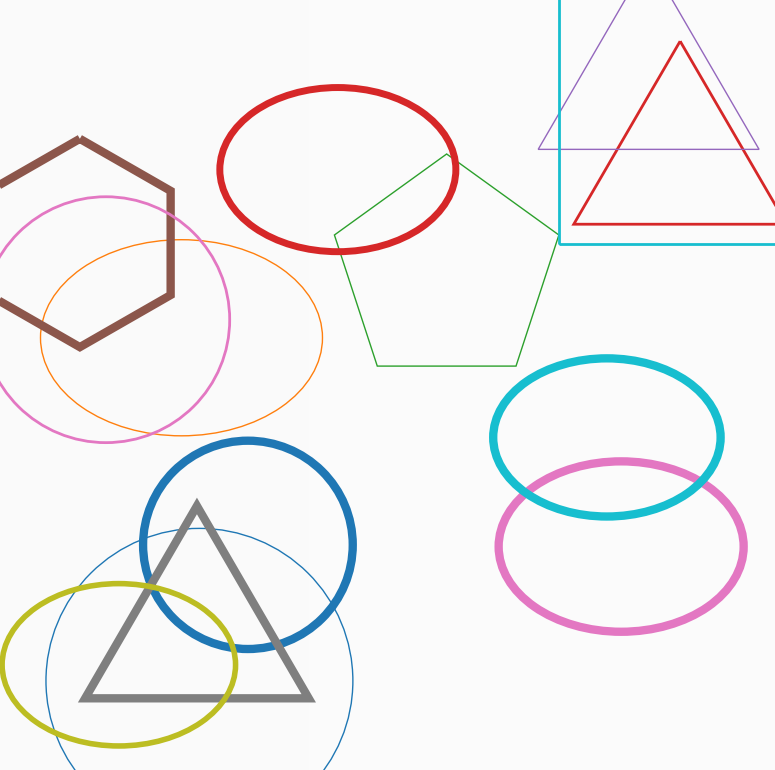[{"shape": "circle", "thickness": 3, "radius": 0.68, "center": [0.32, 0.292]}, {"shape": "circle", "thickness": 0.5, "radius": 0.99, "center": [0.257, 0.116]}, {"shape": "oval", "thickness": 0.5, "radius": 0.91, "center": [0.234, 0.561]}, {"shape": "pentagon", "thickness": 0.5, "radius": 0.76, "center": [0.576, 0.648]}, {"shape": "triangle", "thickness": 1, "radius": 0.79, "center": [0.878, 0.788]}, {"shape": "oval", "thickness": 2.5, "radius": 0.76, "center": [0.436, 0.78]}, {"shape": "triangle", "thickness": 0.5, "radius": 0.82, "center": [0.837, 0.888]}, {"shape": "hexagon", "thickness": 3, "radius": 0.68, "center": [0.103, 0.684]}, {"shape": "circle", "thickness": 1, "radius": 0.8, "center": [0.137, 0.585]}, {"shape": "oval", "thickness": 3, "radius": 0.79, "center": [0.801, 0.29]}, {"shape": "triangle", "thickness": 3, "radius": 0.83, "center": [0.254, 0.176]}, {"shape": "oval", "thickness": 2, "radius": 0.75, "center": [0.153, 0.137]}, {"shape": "square", "thickness": 1, "radius": 0.86, "center": [0.892, 0.854]}, {"shape": "oval", "thickness": 3, "radius": 0.73, "center": [0.783, 0.432]}]